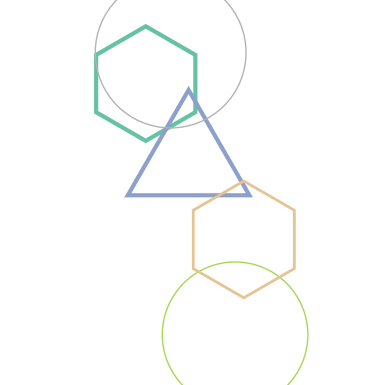[{"shape": "hexagon", "thickness": 3, "radius": 0.74, "center": [0.379, 0.783]}, {"shape": "triangle", "thickness": 3, "radius": 0.91, "center": [0.49, 0.584]}, {"shape": "circle", "thickness": 1, "radius": 0.95, "center": [0.611, 0.131]}, {"shape": "hexagon", "thickness": 2, "radius": 0.76, "center": [0.633, 0.378]}, {"shape": "circle", "thickness": 1, "radius": 0.98, "center": [0.443, 0.864]}]